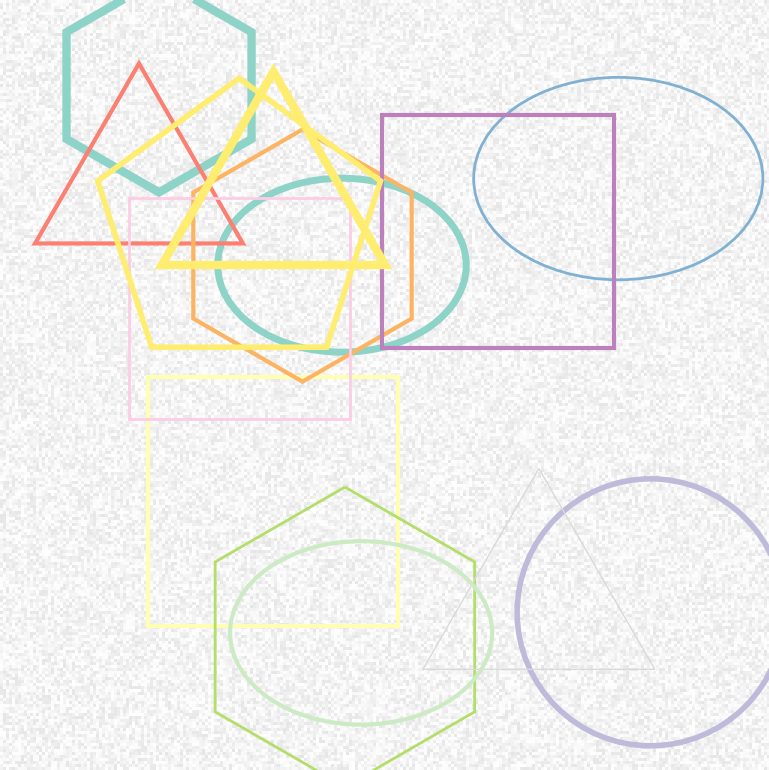[{"shape": "hexagon", "thickness": 3, "radius": 0.69, "center": [0.207, 0.889]}, {"shape": "oval", "thickness": 2.5, "radius": 0.81, "center": [0.444, 0.656]}, {"shape": "square", "thickness": 1.5, "radius": 0.81, "center": [0.355, 0.349]}, {"shape": "circle", "thickness": 2, "radius": 0.87, "center": [0.845, 0.205]}, {"shape": "triangle", "thickness": 1.5, "radius": 0.78, "center": [0.181, 0.762]}, {"shape": "oval", "thickness": 1, "radius": 0.94, "center": [0.803, 0.768]}, {"shape": "hexagon", "thickness": 1.5, "radius": 0.82, "center": [0.393, 0.668]}, {"shape": "hexagon", "thickness": 1, "radius": 0.97, "center": [0.448, 0.173]}, {"shape": "square", "thickness": 1, "radius": 0.72, "center": [0.311, 0.6]}, {"shape": "triangle", "thickness": 0.5, "radius": 0.87, "center": [0.7, 0.218]}, {"shape": "square", "thickness": 1.5, "radius": 0.76, "center": [0.647, 0.7]}, {"shape": "oval", "thickness": 1.5, "radius": 0.85, "center": [0.469, 0.178]}, {"shape": "pentagon", "thickness": 2, "radius": 0.97, "center": [0.311, 0.705]}, {"shape": "triangle", "thickness": 3, "radius": 0.84, "center": [0.355, 0.74]}]